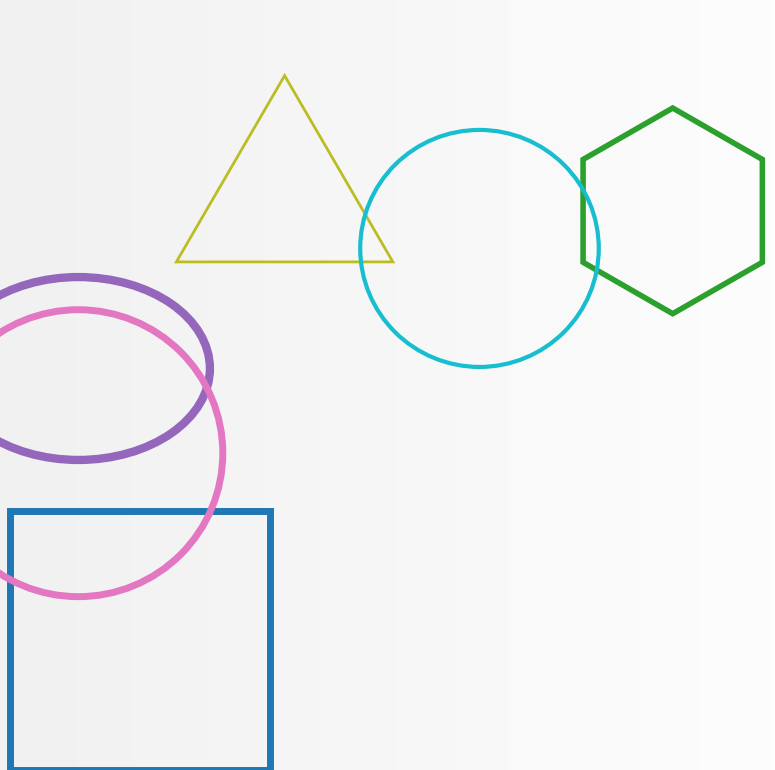[{"shape": "square", "thickness": 2.5, "radius": 0.84, "center": [0.18, 0.168]}, {"shape": "hexagon", "thickness": 2, "radius": 0.67, "center": [0.868, 0.726]}, {"shape": "oval", "thickness": 3, "radius": 0.85, "center": [0.101, 0.521]}, {"shape": "circle", "thickness": 2.5, "radius": 0.93, "center": [0.101, 0.411]}, {"shape": "triangle", "thickness": 1, "radius": 0.81, "center": [0.367, 0.741]}, {"shape": "circle", "thickness": 1.5, "radius": 0.77, "center": [0.619, 0.677]}]